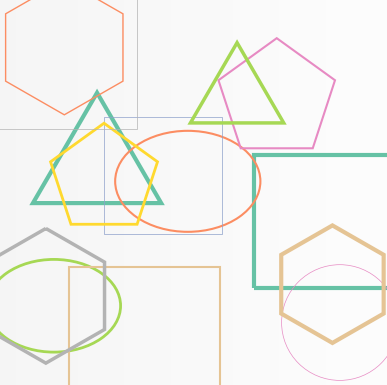[{"shape": "triangle", "thickness": 3, "radius": 0.96, "center": [0.25, 0.568]}, {"shape": "square", "thickness": 3, "radius": 0.86, "center": [0.829, 0.424]}, {"shape": "hexagon", "thickness": 1, "radius": 0.87, "center": [0.166, 0.877]}, {"shape": "oval", "thickness": 1.5, "radius": 0.94, "center": [0.485, 0.529]}, {"shape": "square", "thickness": 0.5, "radius": 0.76, "center": [0.421, 0.543]}, {"shape": "pentagon", "thickness": 1.5, "radius": 0.79, "center": [0.714, 0.743]}, {"shape": "circle", "thickness": 0.5, "radius": 0.75, "center": [0.877, 0.162]}, {"shape": "triangle", "thickness": 2.5, "radius": 0.69, "center": [0.612, 0.75]}, {"shape": "oval", "thickness": 2, "radius": 0.86, "center": [0.139, 0.206]}, {"shape": "pentagon", "thickness": 2, "radius": 0.73, "center": [0.268, 0.535]}, {"shape": "hexagon", "thickness": 3, "radius": 0.76, "center": [0.858, 0.262]}, {"shape": "square", "thickness": 1.5, "radius": 0.97, "center": [0.374, 0.111]}, {"shape": "square", "thickness": 0.5, "radius": 0.9, "center": [0.172, 0.845]}, {"shape": "hexagon", "thickness": 2.5, "radius": 0.87, "center": [0.118, 0.232]}]